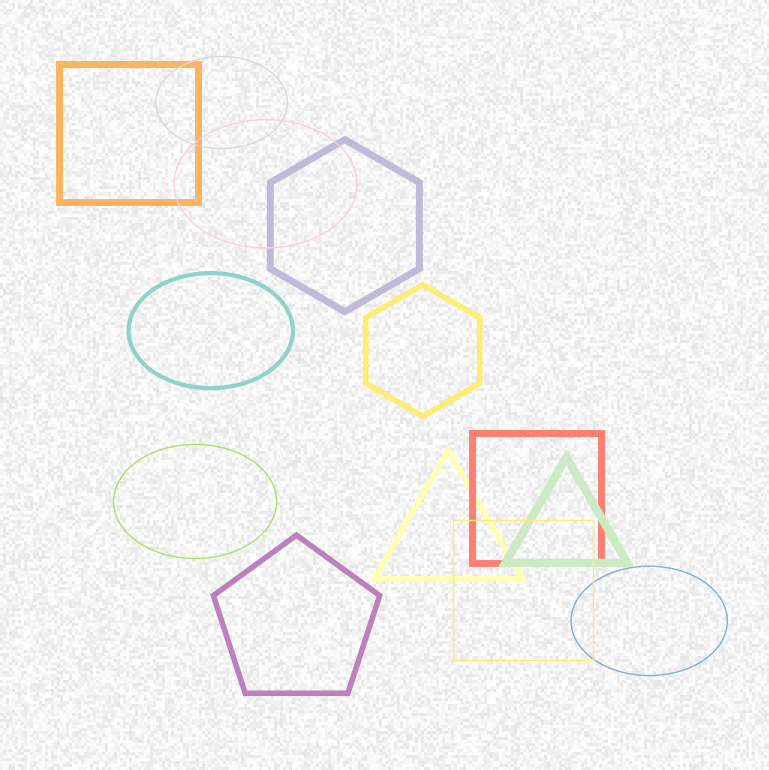[{"shape": "oval", "thickness": 1.5, "radius": 0.53, "center": [0.274, 0.571]}, {"shape": "triangle", "thickness": 2, "radius": 0.56, "center": [0.582, 0.304]}, {"shape": "hexagon", "thickness": 2.5, "radius": 0.56, "center": [0.448, 0.707]}, {"shape": "square", "thickness": 2.5, "radius": 0.42, "center": [0.697, 0.353]}, {"shape": "oval", "thickness": 0.5, "radius": 0.51, "center": [0.843, 0.194]}, {"shape": "square", "thickness": 2.5, "radius": 0.45, "center": [0.167, 0.828]}, {"shape": "oval", "thickness": 0.5, "radius": 0.53, "center": [0.253, 0.349]}, {"shape": "oval", "thickness": 0.5, "radius": 0.59, "center": [0.345, 0.761]}, {"shape": "oval", "thickness": 0.5, "radius": 0.43, "center": [0.288, 0.867]}, {"shape": "pentagon", "thickness": 2, "radius": 0.57, "center": [0.385, 0.192]}, {"shape": "triangle", "thickness": 3, "radius": 0.46, "center": [0.736, 0.315]}, {"shape": "square", "thickness": 0.5, "radius": 0.45, "center": [0.679, 0.234]}, {"shape": "hexagon", "thickness": 2, "radius": 0.43, "center": [0.549, 0.545]}]